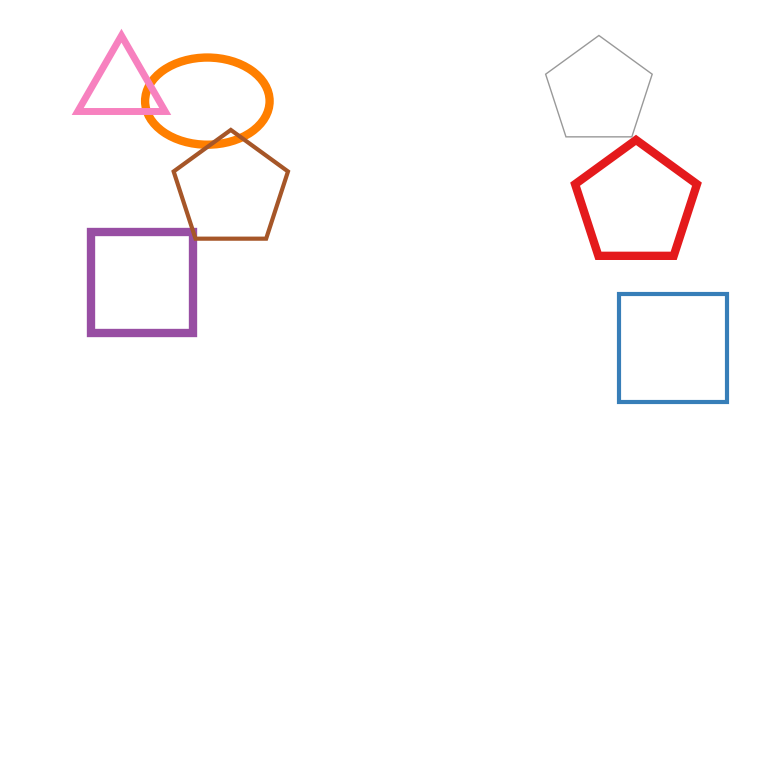[{"shape": "pentagon", "thickness": 3, "radius": 0.42, "center": [0.826, 0.735]}, {"shape": "square", "thickness": 1.5, "radius": 0.35, "center": [0.874, 0.548]}, {"shape": "square", "thickness": 3, "radius": 0.33, "center": [0.184, 0.633]}, {"shape": "oval", "thickness": 3, "radius": 0.4, "center": [0.269, 0.869]}, {"shape": "pentagon", "thickness": 1.5, "radius": 0.39, "center": [0.3, 0.753]}, {"shape": "triangle", "thickness": 2.5, "radius": 0.33, "center": [0.158, 0.888]}, {"shape": "pentagon", "thickness": 0.5, "radius": 0.36, "center": [0.778, 0.881]}]